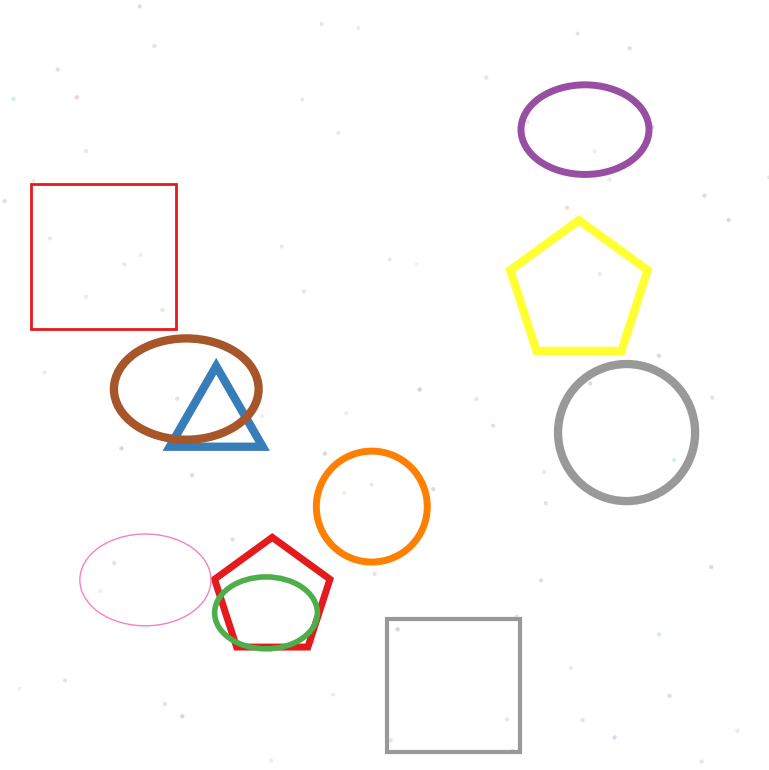[{"shape": "square", "thickness": 1, "radius": 0.47, "center": [0.135, 0.667]}, {"shape": "pentagon", "thickness": 2.5, "radius": 0.39, "center": [0.354, 0.223]}, {"shape": "triangle", "thickness": 3, "radius": 0.35, "center": [0.281, 0.455]}, {"shape": "oval", "thickness": 2, "radius": 0.33, "center": [0.345, 0.204]}, {"shape": "oval", "thickness": 2.5, "radius": 0.42, "center": [0.76, 0.832]}, {"shape": "circle", "thickness": 2.5, "radius": 0.36, "center": [0.483, 0.342]}, {"shape": "pentagon", "thickness": 3, "radius": 0.47, "center": [0.752, 0.62]}, {"shape": "oval", "thickness": 3, "radius": 0.47, "center": [0.242, 0.495]}, {"shape": "oval", "thickness": 0.5, "radius": 0.43, "center": [0.189, 0.247]}, {"shape": "square", "thickness": 1.5, "radius": 0.43, "center": [0.589, 0.11]}, {"shape": "circle", "thickness": 3, "radius": 0.45, "center": [0.814, 0.438]}]